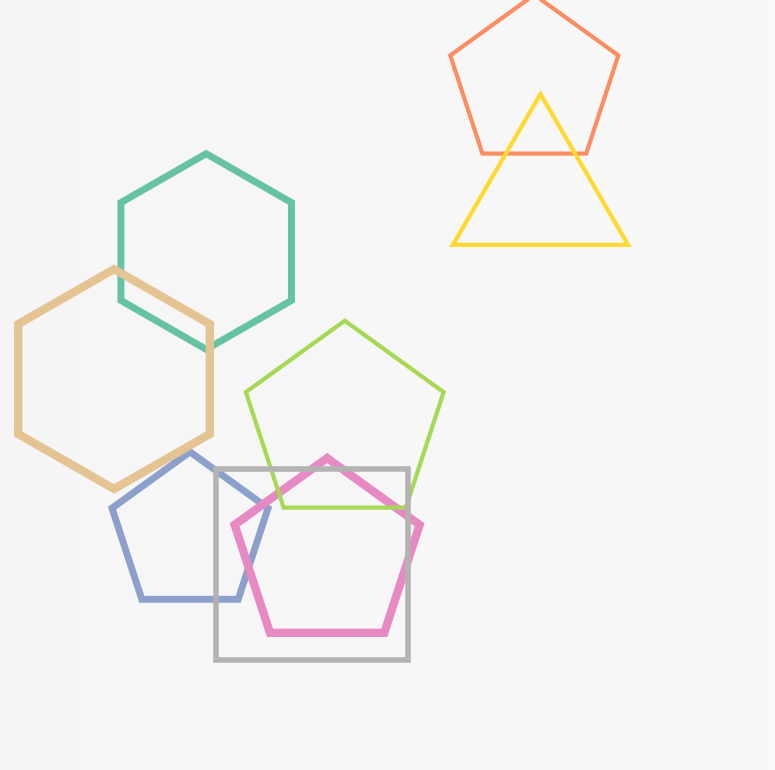[{"shape": "hexagon", "thickness": 2.5, "radius": 0.64, "center": [0.266, 0.673]}, {"shape": "pentagon", "thickness": 1.5, "radius": 0.57, "center": [0.689, 0.893]}, {"shape": "pentagon", "thickness": 2.5, "radius": 0.53, "center": [0.245, 0.307]}, {"shape": "pentagon", "thickness": 3, "radius": 0.63, "center": [0.422, 0.28]}, {"shape": "pentagon", "thickness": 1.5, "radius": 0.67, "center": [0.445, 0.449]}, {"shape": "triangle", "thickness": 1.5, "radius": 0.65, "center": [0.697, 0.747]}, {"shape": "hexagon", "thickness": 3, "radius": 0.71, "center": [0.147, 0.508]}, {"shape": "square", "thickness": 2, "radius": 0.62, "center": [0.402, 0.267]}]